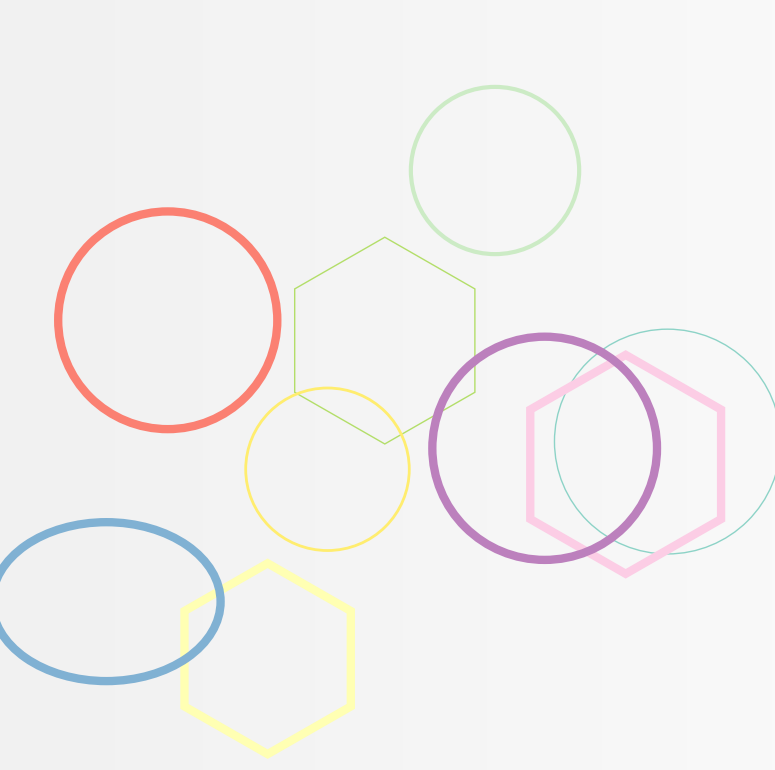[{"shape": "circle", "thickness": 0.5, "radius": 0.73, "center": [0.861, 0.427]}, {"shape": "hexagon", "thickness": 3, "radius": 0.62, "center": [0.345, 0.145]}, {"shape": "circle", "thickness": 3, "radius": 0.71, "center": [0.216, 0.584]}, {"shape": "oval", "thickness": 3, "radius": 0.74, "center": [0.137, 0.219]}, {"shape": "hexagon", "thickness": 0.5, "radius": 0.67, "center": [0.497, 0.558]}, {"shape": "hexagon", "thickness": 3, "radius": 0.71, "center": [0.807, 0.397]}, {"shape": "circle", "thickness": 3, "radius": 0.72, "center": [0.703, 0.418]}, {"shape": "circle", "thickness": 1.5, "radius": 0.54, "center": [0.639, 0.779]}, {"shape": "circle", "thickness": 1, "radius": 0.53, "center": [0.423, 0.391]}]